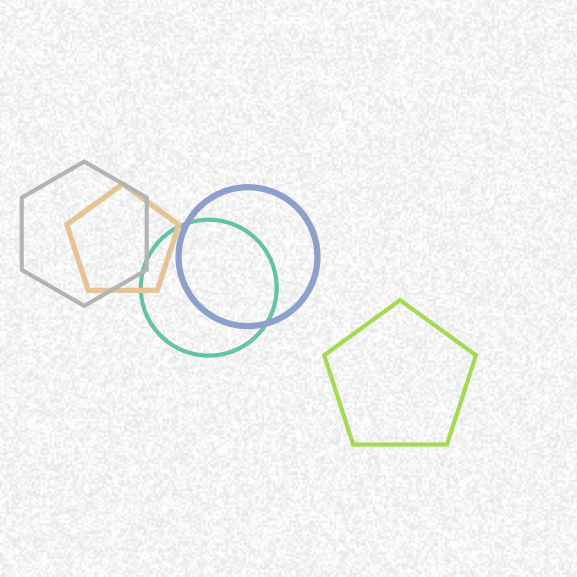[{"shape": "circle", "thickness": 2, "radius": 0.59, "center": [0.361, 0.501]}, {"shape": "circle", "thickness": 3, "radius": 0.6, "center": [0.429, 0.555]}, {"shape": "pentagon", "thickness": 2, "radius": 0.69, "center": [0.693, 0.341]}, {"shape": "pentagon", "thickness": 2.5, "radius": 0.51, "center": [0.213, 0.579]}, {"shape": "hexagon", "thickness": 2, "radius": 0.62, "center": [0.146, 0.594]}]